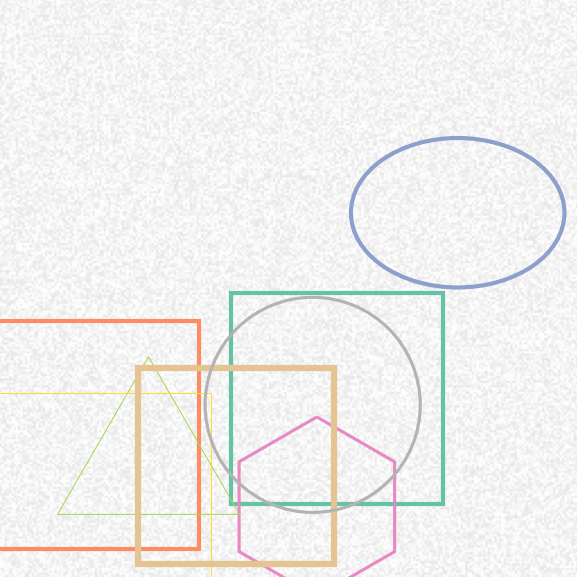[{"shape": "square", "thickness": 2, "radius": 0.92, "center": [0.584, 0.309]}, {"shape": "square", "thickness": 2, "radius": 0.99, "center": [0.147, 0.246]}, {"shape": "oval", "thickness": 2, "radius": 0.92, "center": [0.793, 0.631]}, {"shape": "hexagon", "thickness": 1.5, "radius": 0.78, "center": [0.549, 0.122]}, {"shape": "triangle", "thickness": 0.5, "radius": 0.91, "center": [0.257, 0.199]}, {"shape": "square", "thickness": 0.5, "radius": 0.99, "center": [0.167, 0.121]}, {"shape": "square", "thickness": 3, "radius": 0.85, "center": [0.409, 0.192]}, {"shape": "circle", "thickness": 1.5, "radius": 0.93, "center": [0.541, 0.298]}]